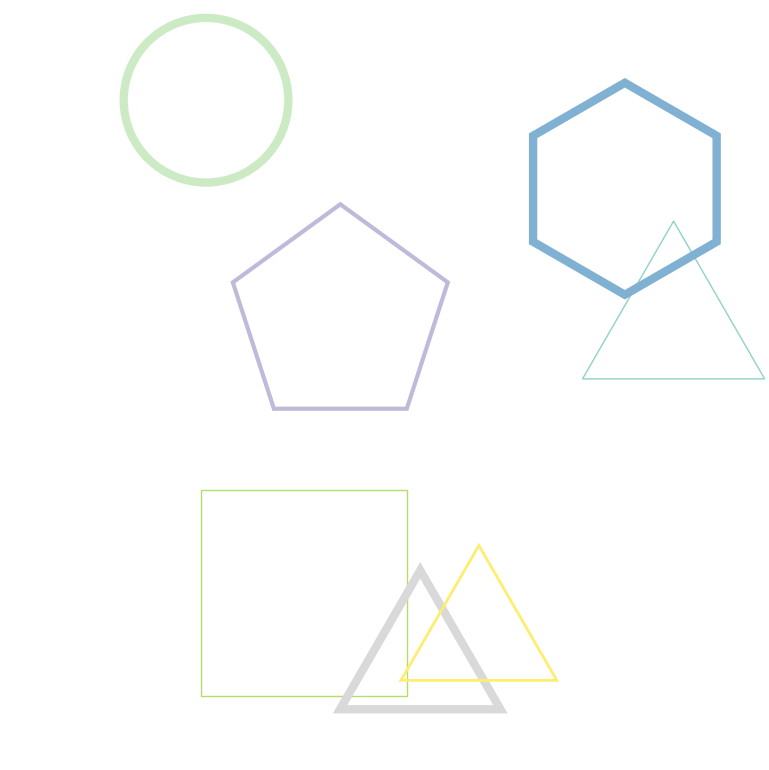[{"shape": "triangle", "thickness": 0.5, "radius": 0.68, "center": [0.875, 0.576]}, {"shape": "pentagon", "thickness": 1.5, "radius": 0.73, "center": [0.442, 0.588]}, {"shape": "hexagon", "thickness": 3, "radius": 0.69, "center": [0.812, 0.755]}, {"shape": "square", "thickness": 0.5, "radius": 0.67, "center": [0.395, 0.23]}, {"shape": "triangle", "thickness": 3, "radius": 0.6, "center": [0.546, 0.139]}, {"shape": "circle", "thickness": 3, "radius": 0.53, "center": [0.268, 0.87]}, {"shape": "triangle", "thickness": 1, "radius": 0.58, "center": [0.622, 0.175]}]